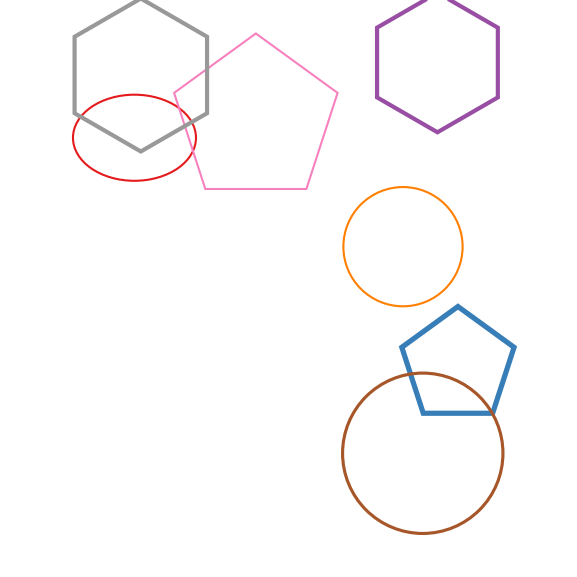[{"shape": "oval", "thickness": 1, "radius": 0.53, "center": [0.233, 0.761]}, {"shape": "pentagon", "thickness": 2.5, "radius": 0.51, "center": [0.793, 0.366]}, {"shape": "hexagon", "thickness": 2, "radius": 0.6, "center": [0.758, 0.891]}, {"shape": "circle", "thickness": 1, "radius": 0.52, "center": [0.698, 0.572]}, {"shape": "circle", "thickness": 1.5, "radius": 0.69, "center": [0.732, 0.214]}, {"shape": "pentagon", "thickness": 1, "radius": 0.74, "center": [0.443, 0.792]}, {"shape": "hexagon", "thickness": 2, "radius": 0.66, "center": [0.244, 0.869]}]